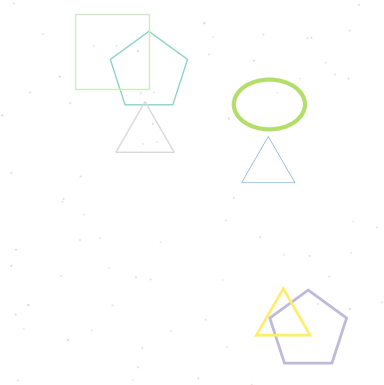[{"shape": "pentagon", "thickness": 1, "radius": 0.53, "center": [0.387, 0.813]}, {"shape": "pentagon", "thickness": 2, "radius": 0.52, "center": [0.801, 0.142]}, {"shape": "triangle", "thickness": 0.5, "radius": 0.4, "center": [0.697, 0.565]}, {"shape": "oval", "thickness": 3, "radius": 0.46, "center": [0.7, 0.729]}, {"shape": "triangle", "thickness": 1, "radius": 0.44, "center": [0.377, 0.648]}, {"shape": "square", "thickness": 1, "radius": 0.48, "center": [0.291, 0.867]}, {"shape": "triangle", "thickness": 2, "radius": 0.4, "center": [0.736, 0.17]}]